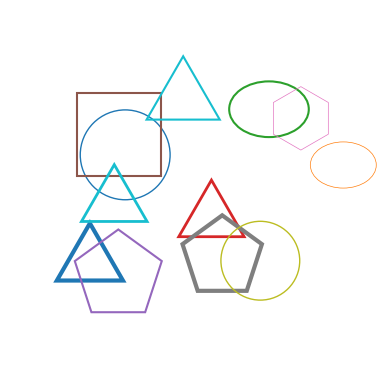[{"shape": "circle", "thickness": 1, "radius": 0.58, "center": [0.325, 0.598]}, {"shape": "triangle", "thickness": 3, "radius": 0.5, "center": [0.233, 0.321]}, {"shape": "oval", "thickness": 0.5, "radius": 0.43, "center": [0.892, 0.571]}, {"shape": "oval", "thickness": 1.5, "radius": 0.52, "center": [0.699, 0.716]}, {"shape": "triangle", "thickness": 2, "radius": 0.49, "center": [0.549, 0.434]}, {"shape": "pentagon", "thickness": 1.5, "radius": 0.59, "center": [0.307, 0.285]}, {"shape": "square", "thickness": 1.5, "radius": 0.54, "center": [0.309, 0.65]}, {"shape": "hexagon", "thickness": 0.5, "radius": 0.41, "center": [0.781, 0.693]}, {"shape": "pentagon", "thickness": 3, "radius": 0.54, "center": [0.577, 0.332]}, {"shape": "circle", "thickness": 1, "radius": 0.51, "center": [0.676, 0.323]}, {"shape": "triangle", "thickness": 1.5, "radius": 0.55, "center": [0.476, 0.744]}, {"shape": "triangle", "thickness": 2, "radius": 0.49, "center": [0.297, 0.474]}]